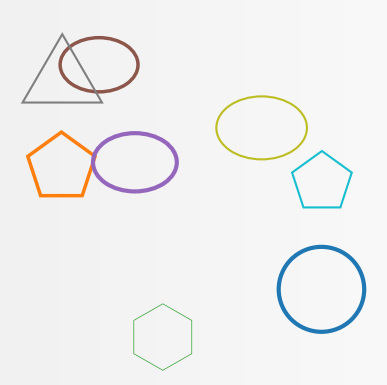[{"shape": "circle", "thickness": 3, "radius": 0.55, "center": [0.83, 0.248]}, {"shape": "pentagon", "thickness": 2.5, "radius": 0.46, "center": [0.159, 0.566]}, {"shape": "hexagon", "thickness": 0.5, "radius": 0.43, "center": [0.42, 0.125]}, {"shape": "oval", "thickness": 3, "radius": 0.54, "center": [0.348, 0.578]}, {"shape": "oval", "thickness": 2.5, "radius": 0.5, "center": [0.256, 0.832]}, {"shape": "triangle", "thickness": 1.5, "radius": 0.59, "center": [0.161, 0.793]}, {"shape": "oval", "thickness": 1.5, "radius": 0.58, "center": [0.675, 0.668]}, {"shape": "pentagon", "thickness": 1.5, "radius": 0.4, "center": [0.831, 0.527]}]